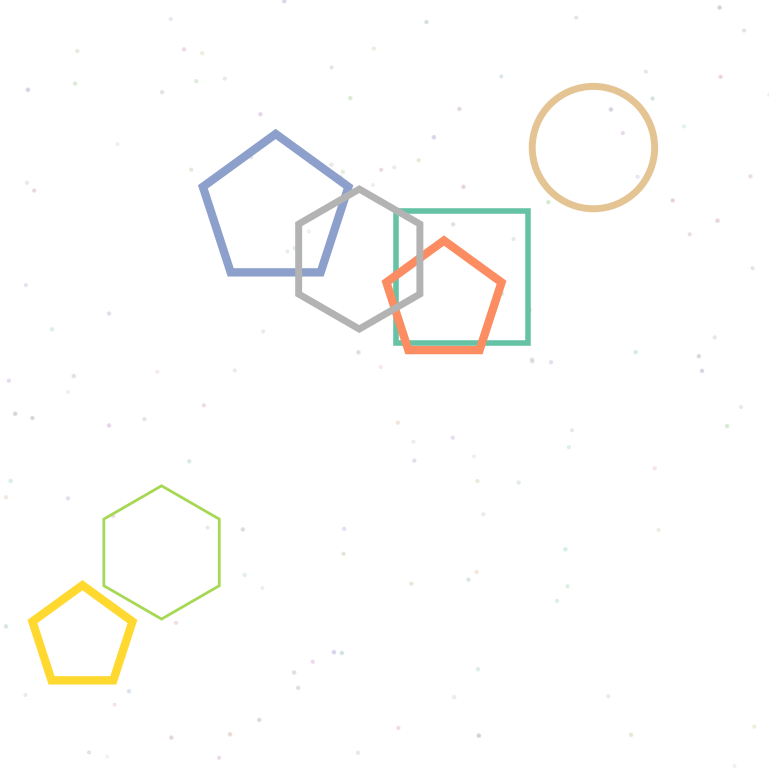[{"shape": "square", "thickness": 2, "radius": 0.43, "center": [0.6, 0.64]}, {"shape": "pentagon", "thickness": 3, "radius": 0.39, "center": [0.577, 0.609]}, {"shape": "pentagon", "thickness": 3, "radius": 0.5, "center": [0.358, 0.727]}, {"shape": "hexagon", "thickness": 1, "radius": 0.43, "center": [0.21, 0.283]}, {"shape": "pentagon", "thickness": 3, "radius": 0.34, "center": [0.107, 0.172]}, {"shape": "circle", "thickness": 2.5, "radius": 0.4, "center": [0.771, 0.808]}, {"shape": "hexagon", "thickness": 2.5, "radius": 0.45, "center": [0.467, 0.664]}]